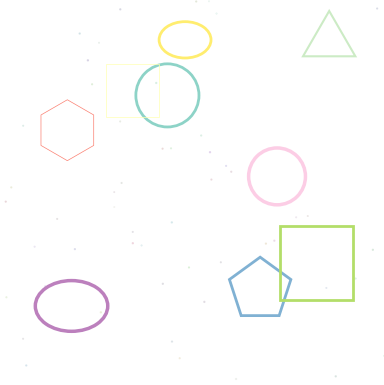[{"shape": "circle", "thickness": 2, "radius": 0.41, "center": [0.435, 0.752]}, {"shape": "square", "thickness": 0.5, "radius": 0.34, "center": [0.344, 0.764]}, {"shape": "hexagon", "thickness": 0.5, "radius": 0.4, "center": [0.175, 0.662]}, {"shape": "pentagon", "thickness": 2, "radius": 0.42, "center": [0.676, 0.248]}, {"shape": "square", "thickness": 2, "radius": 0.48, "center": [0.822, 0.317]}, {"shape": "circle", "thickness": 2.5, "radius": 0.37, "center": [0.72, 0.542]}, {"shape": "oval", "thickness": 2.5, "radius": 0.47, "center": [0.186, 0.205]}, {"shape": "triangle", "thickness": 1.5, "radius": 0.39, "center": [0.855, 0.893]}, {"shape": "oval", "thickness": 2, "radius": 0.34, "center": [0.481, 0.897]}]